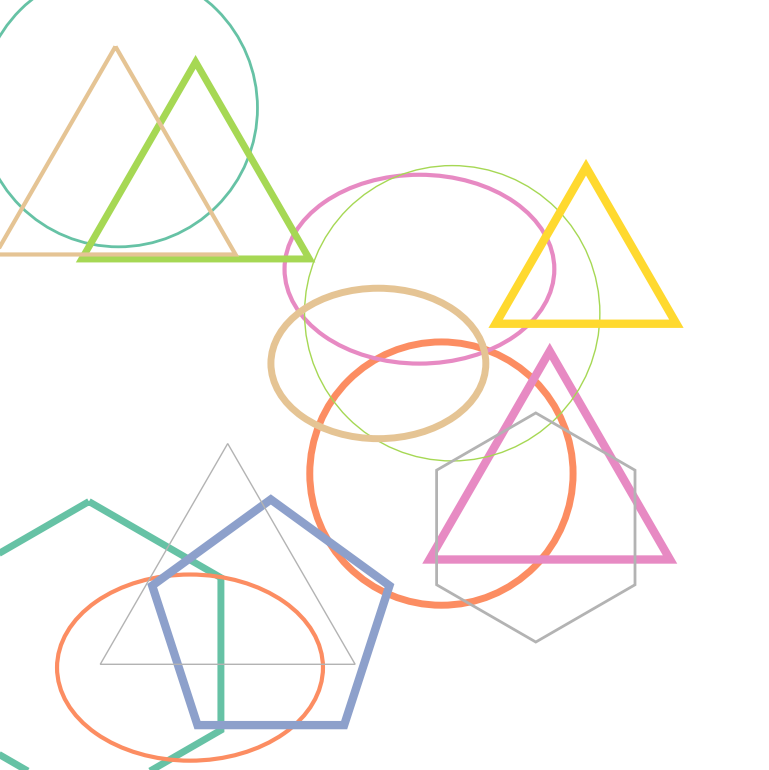[{"shape": "circle", "thickness": 1, "radius": 0.9, "center": [0.154, 0.86]}, {"shape": "hexagon", "thickness": 2.5, "radius": 0.99, "center": [0.115, 0.151]}, {"shape": "circle", "thickness": 2.5, "radius": 0.85, "center": [0.573, 0.385]}, {"shape": "oval", "thickness": 1.5, "radius": 0.86, "center": [0.247, 0.133]}, {"shape": "pentagon", "thickness": 3, "radius": 0.81, "center": [0.352, 0.189]}, {"shape": "oval", "thickness": 1.5, "radius": 0.88, "center": [0.545, 0.65]}, {"shape": "triangle", "thickness": 3, "radius": 0.9, "center": [0.714, 0.364]}, {"shape": "triangle", "thickness": 2.5, "radius": 0.85, "center": [0.254, 0.749]}, {"shape": "circle", "thickness": 0.5, "radius": 0.96, "center": [0.587, 0.593]}, {"shape": "triangle", "thickness": 3, "radius": 0.68, "center": [0.761, 0.647]}, {"shape": "triangle", "thickness": 1.5, "radius": 0.9, "center": [0.15, 0.76]}, {"shape": "oval", "thickness": 2.5, "radius": 0.7, "center": [0.491, 0.528]}, {"shape": "triangle", "thickness": 0.5, "radius": 0.96, "center": [0.296, 0.233]}, {"shape": "hexagon", "thickness": 1, "radius": 0.74, "center": [0.696, 0.315]}]